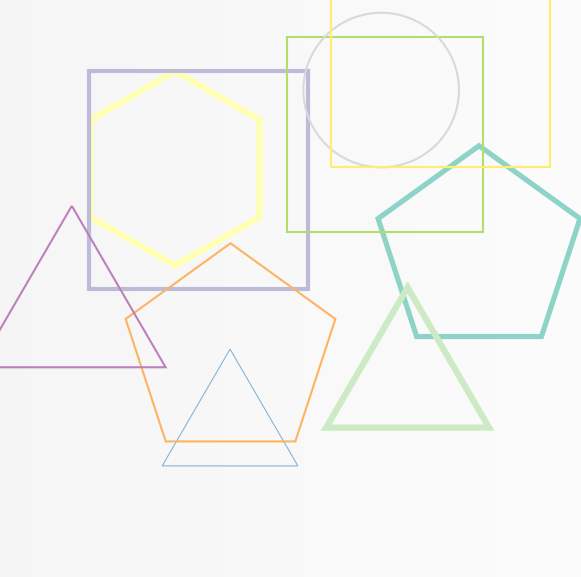[{"shape": "pentagon", "thickness": 2.5, "radius": 0.91, "center": [0.824, 0.564]}, {"shape": "hexagon", "thickness": 3, "radius": 0.84, "center": [0.301, 0.707]}, {"shape": "square", "thickness": 2, "radius": 0.94, "center": [0.341, 0.687]}, {"shape": "triangle", "thickness": 0.5, "radius": 0.67, "center": [0.396, 0.26]}, {"shape": "pentagon", "thickness": 1, "radius": 0.95, "center": [0.397, 0.388]}, {"shape": "square", "thickness": 1, "radius": 0.84, "center": [0.663, 0.766]}, {"shape": "circle", "thickness": 1, "radius": 0.67, "center": [0.656, 0.843]}, {"shape": "triangle", "thickness": 1, "radius": 0.93, "center": [0.124, 0.456]}, {"shape": "triangle", "thickness": 3, "radius": 0.81, "center": [0.701, 0.34]}, {"shape": "square", "thickness": 1, "radius": 0.94, "center": [0.758, 0.898]}]